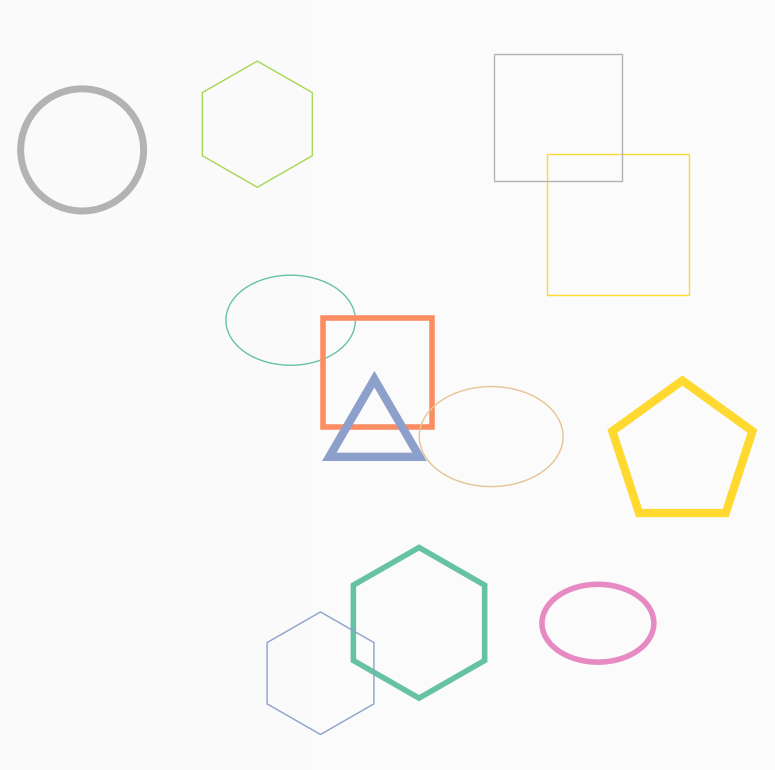[{"shape": "oval", "thickness": 0.5, "radius": 0.42, "center": [0.375, 0.584]}, {"shape": "hexagon", "thickness": 2, "radius": 0.49, "center": [0.541, 0.191]}, {"shape": "square", "thickness": 2, "radius": 0.35, "center": [0.487, 0.516]}, {"shape": "triangle", "thickness": 3, "radius": 0.34, "center": [0.483, 0.44]}, {"shape": "hexagon", "thickness": 0.5, "radius": 0.4, "center": [0.414, 0.126]}, {"shape": "oval", "thickness": 2, "radius": 0.36, "center": [0.771, 0.191]}, {"shape": "hexagon", "thickness": 0.5, "radius": 0.41, "center": [0.332, 0.839]}, {"shape": "pentagon", "thickness": 3, "radius": 0.48, "center": [0.881, 0.411]}, {"shape": "square", "thickness": 0.5, "radius": 0.46, "center": [0.797, 0.708]}, {"shape": "oval", "thickness": 0.5, "radius": 0.46, "center": [0.634, 0.433]}, {"shape": "square", "thickness": 0.5, "radius": 0.41, "center": [0.72, 0.847]}, {"shape": "circle", "thickness": 2.5, "radius": 0.4, "center": [0.106, 0.805]}]